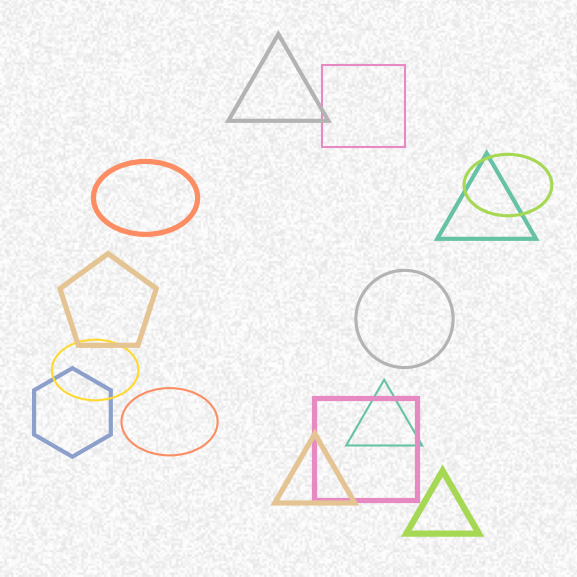[{"shape": "triangle", "thickness": 1, "radius": 0.38, "center": [0.665, 0.266]}, {"shape": "triangle", "thickness": 2, "radius": 0.49, "center": [0.843, 0.635]}, {"shape": "oval", "thickness": 2.5, "radius": 0.45, "center": [0.252, 0.656]}, {"shape": "oval", "thickness": 1, "radius": 0.42, "center": [0.294, 0.269]}, {"shape": "hexagon", "thickness": 2, "radius": 0.38, "center": [0.125, 0.285]}, {"shape": "square", "thickness": 2.5, "radius": 0.44, "center": [0.633, 0.222]}, {"shape": "square", "thickness": 1, "radius": 0.36, "center": [0.63, 0.815]}, {"shape": "oval", "thickness": 1.5, "radius": 0.38, "center": [0.88, 0.679]}, {"shape": "triangle", "thickness": 3, "radius": 0.36, "center": [0.766, 0.111]}, {"shape": "oval", "thickness": 1, "radius": 0.37, "center": [0.165, 0.358]}, {"shape": "triangle", "thickness": 2.5, "radius": 0.4, "center": [0.545, 0.168]}, {"shape": "pentagon", "thickness": 2.5, "radius": 0.44, "center": [0.187, 0.472]}, {"shape": "triangle", "thickness": 2, "radius": 0.5, "center": [0.482, 0.84]}, {"shape": "circle", "thickness": 1.5, "radius": 0.42, "center": [0.7, 0.447]}]